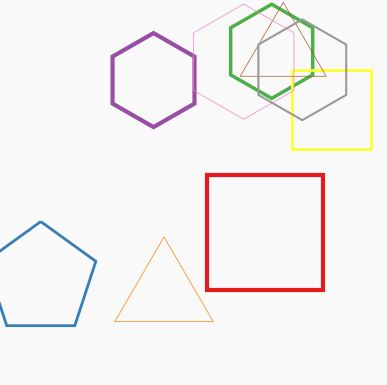[{"shape": "square", "thickness": 3, "radius": 0.75, "center": [0.684, 0.396]}, {"shape": "pentagon", "thickness": 2, "radius": 0.75, "center": [0.105, 0.275]}, {"shape": "hexagon", "thickness": 2.5, "radius": 0.61, "center": [0.701, 0.867]}, {"shape": "hexagon", "thickness": 3, "radius": 0.61, "center": [0.396, 0.792]}, {"shape": "triangle", "thickness": 0.5, "radius": 0.73, "center": [0.423, 0.238]}, {"shape": "square", "thickness": 2, "radius": 0.51, "center": [0.855, 0.716]}, {"shape": "triangle", "thickness": 0.5, "radius": 0.64, "center": [0.731, 0.866]}, {"shape": "hexagon", "thickness": 0.5, "radius": 0.75, "center": [0.629, 0.84]}, {"shape": "hexagon", "thickness": 1.5, "radius": 0.65, "center": [0.78, 0.819]}]